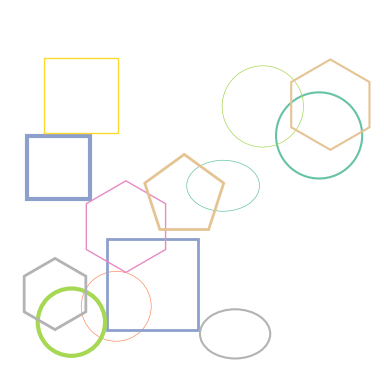[{"shape": "circle", "thickness": 1.5, "radius": 0.56, "center": [0.829, 0.648]}, {"shape": "oval", "thickness": 0.5, "radius": 0.47, "center": [0.58, 0.518]}, {"shape": "circle", "thickness": 0.5, "radius": 0.45, "center": [0.302, 0.204]}, {"shape": "square", "thickness": 2, "radius": 0.59, "center": [0.396, 0.26]}, {"shape": "square", "thickness": 3, "radius": 0.41, "center": [0.152, 0.565]}, {"shape": "hexagon", "thickness": 1, "radius": 0.59, "center": [0.327, 0.411]}, {"shape": "circle", "thickness": 3, "radius": 0.44, "center": [0.185, 0.163]}, {"shape": "circle", "thickness": 0.5, "radius": 0.53, "center": [0.683, 0.724]}, {"shape": "square", "thickness": 1, "radius": 0.48, "center": [0.21, 0.752]}, {"shape": "hexagon", "thickness": 1.5, "radius": 0.59, "center": [0.858, 0.728]}, {"shape": "pentagon", "thickness": 2, "radius": 0.54, "center": [0.479, 0.491]}, {"shape": "oval", "thickness": 1.5, "radius": 0.46, "center": [0.611, 0.133]}, {"shape": "hexagon", "thickness": 2, "radius": 0.46, "center": [0.143, 0.236]}]